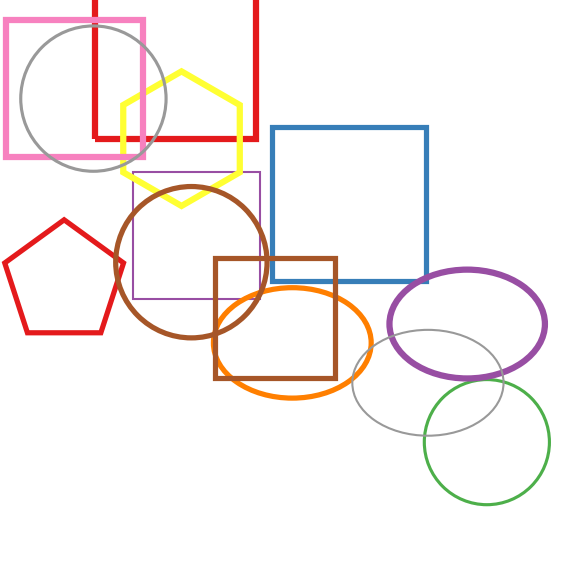[{"shape": "pentagon", "thickness": 2.5, "radius": 0.54, "center": [0.111, 0.51]}, {"shape": "square", "thickness": 3, "radius": 0.7, "center": [0.304, 0.897]}, {"shape": "square", "thickness": 2.5, "radius": 0.66, "center": [0.604, 0.646]}, {"shape": "circle", "thickness": 1.5, "radius": 0.54, "center": [0.843, 0.234]}, {"shape": "oval", "thickness": 3, "radius": 0.67, "center": [0.809, 0.438]}, {"shape": "square", "thickness": 1, "radius": 0.55, "center": [0.34, 0.591]}, {"shape": "oval", "thickness": 2.5, "radius": 0.68, "center": [0.506, 0.405]}, {"shape": "hexagon", "thickness": 3, "radius": 0.58, "center": [0.314, 0.759]}, {"shape": "square", "thickness": 2.5, "radius": 0.52, "center": [0.477, 0.449]}, {"shape": "circle", "thickness": 2.5, "radius": 0.66, "center": [0.331, 0.545]}, {"shape": "square", "thickness": 3, "radius": 0.59, "center": [0.129, 0.846]}, {"shape": "oval", "thickness": 1, "radius": 0.65, "center": [0.741, 0.336]}, {"shape": "circle", "thickness": 1.5, "radius": 0.63, "center": [0.162, 0.828]}]